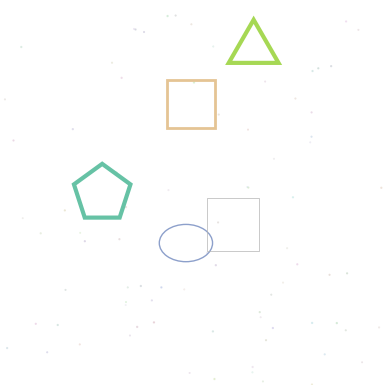[{"shape": "pentagon", "thickness": 3, "radius": 0.39, "center": [0.265, 0.497]}, {"shape": "oval", "thickness": 1, "radius": 0.35, "center": [0.483, 0.369]}, {"shape": "triangle", "thickness": 3, "radius": 0.37, "center": [0.659, 0.874]}, {"shape": "square", "thickness": 2, "radius": 0.31, "center": [0.497, 0.729]}, {"shape": "square", "thickness": 0.5, "radius": 0.34, "center": [0.605, 0.416]}]